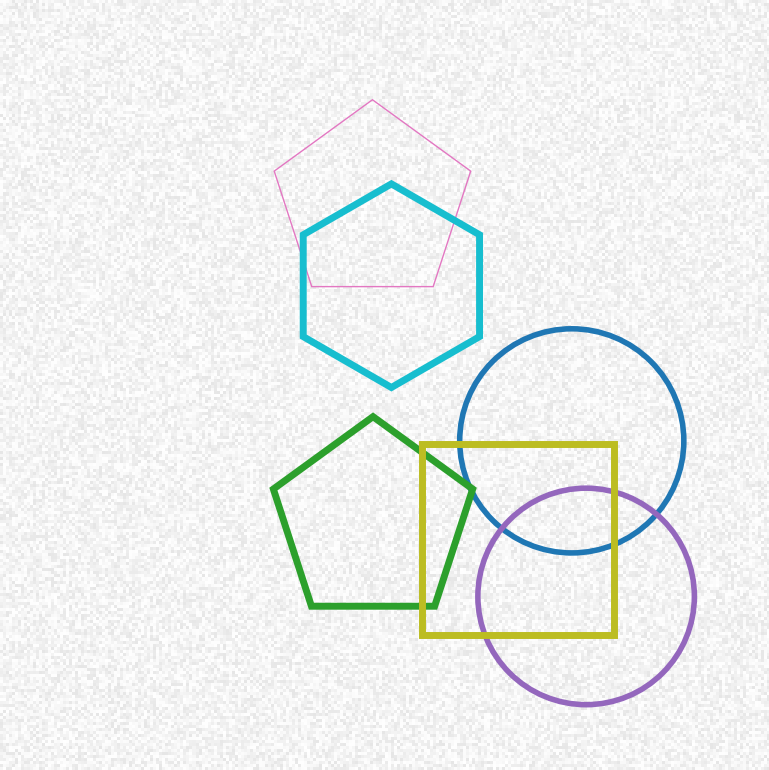[{"shape": "circle", "thickness": 2, "radius": 0.73, "center": [0.743, 0.427]}, {"shape": "pentagon", "thickness": 2.5, "radius": 0.68, "center": [0.484, 0.323]}, {"shape": "circle", "thickness": 2, "radius": 0.7, "center": [0.761, 0.225]}, {"shape": "pentagon", "thickness": 0.5, "radius": 0.67, "center": [0.484, 0.736]}, {"shape": "square", "thickness": 2.5, "radius": 0.62, "center": [0.673, 0.299]}, {"shape": "hexagon", "thickness": 2.5, "radius": 0.66, "center": [0.508, 0.629]}]